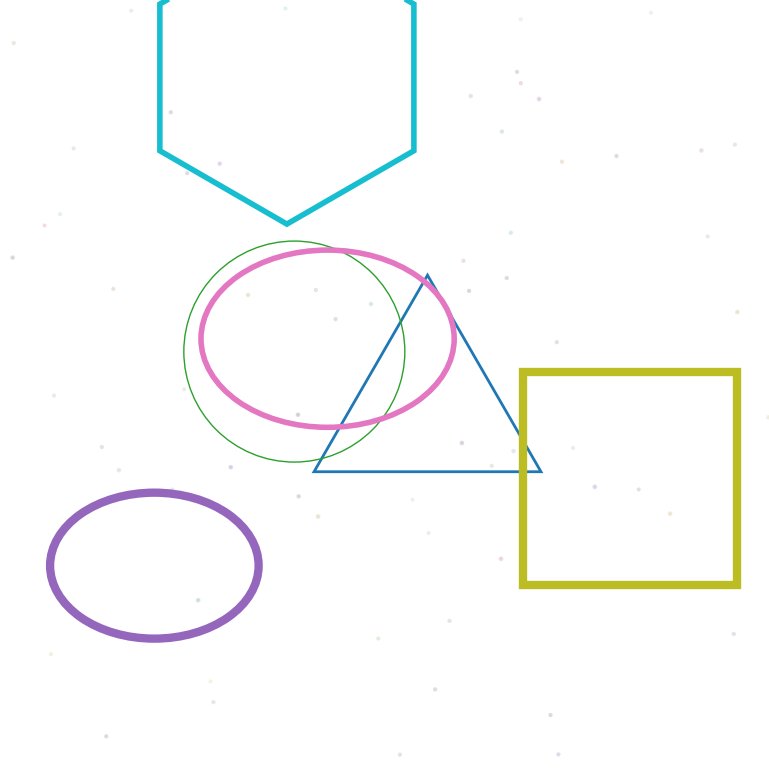[{"shape": "triangle", "thickness": 1, "radius": 0.85, "center": [0.555, 0.472]}, {"shape": "circle", "thickness": 0.5, "radius": 0.72, "center": [0.382, 0.543]}, {"shape": "oval", "thickness": 3, "radius": 0.68, "center": [0.2, 0.265]}, {"shape": "oval", "thickness": 2, "radius": 0.82, "center": [0.425, 0.56]}, {"shape": "square", "thickness": 3, "radius": 0.69, "center": [0.818, 0.379]}, {"shape": "hexagon", "thickness": 2, "radius": 0.95, "center": [0.373, 0.899]}]